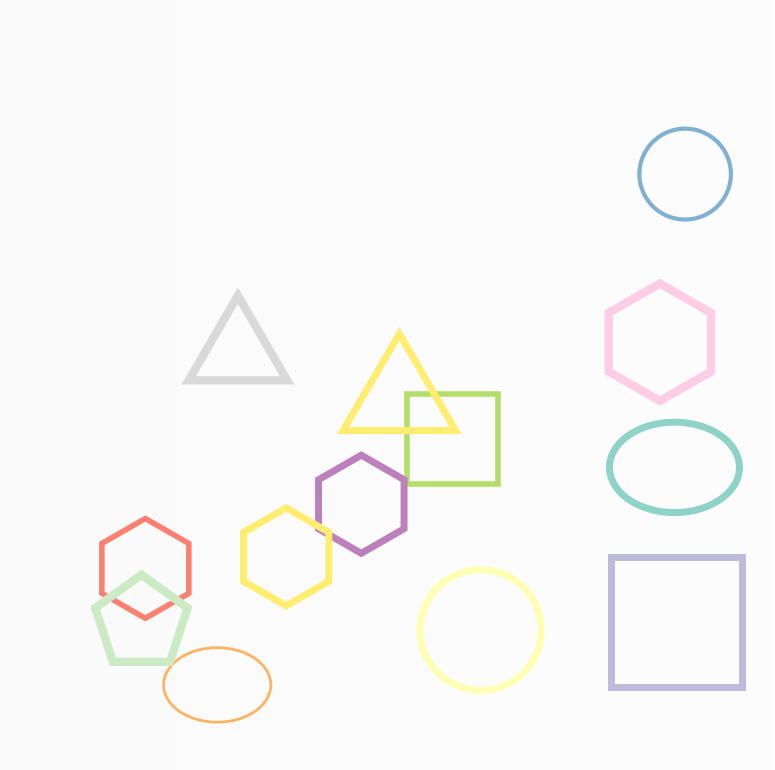[{"shape": "oval", "thickness": 2.5, "radius": 0.42, "center": [0.87, 0.393]}, {"shape": "circle", "thickness": 2.5, "radius": 0.39, "center": [0.62, 0.182]}, {"shape": "square", "thickness": 2.5, "radius": 0.42, "center": [0.873, 0.192]}, {"shape": "hexagon", "thickness": 2, "radius": 0.32, "center": [0.188, 0.262]}, {"shape": "circle", "thickness": 1.5, "radius": 0.3, "center": [0.884, 0.774]}, {"shape": "oval", "thickness": 1, "radius": 0.35, "center": [0.28, 0.111]}, {"shape": "square", "thickness": 2, "radius": 0.29, "center": [0.584, 0.43]}, {"shape": "hexagon", "thickness": 3, "radius": 0.38, "center": [0.851, 0.556]}, {"shape": "triangle", "thickness": 3, "radius": 0.37, "center": [0.307, 0.543]}, {"shape": "hexagon", "thickness": 2.5, "radius": 0.32, "center": [0.466, 0.345]}, {"shape": "pentagon", "thickness": 3, "radius": 0.31, "center": [0.182, 0.191]}, {"shape": "triangle", "thickness": 2.5, "radius": 0.42, "center": [0.515, 0.483]}, {"shape": "hexagon", "thickness": 2.5, "radius": 0.32, "center": [0.369, 0.277]}]